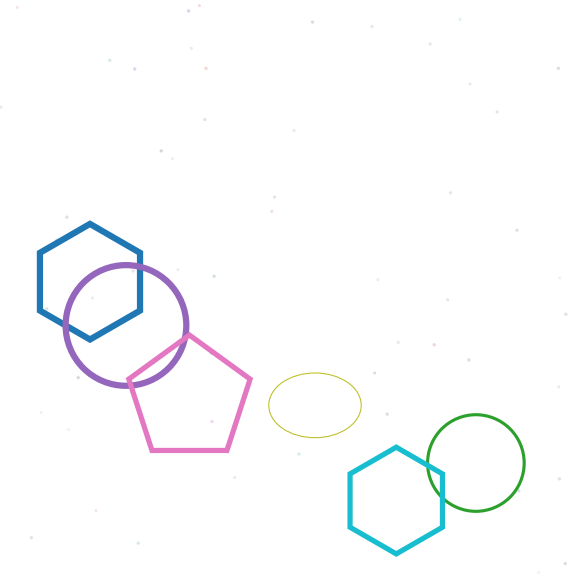[{"shape": "hexagon", "thickness": 3, "radius": 0.5, "center": [0.156, 0.511]}, {"shape": "circle", "thickness": 1.5, "radius": 0.42, "center": [0.824, 0.197]}, {"shape": "circle", "thickness": 3, "radius": 0.52, "center": [0.218, 0.436]}, {"shape": "pentagon", "thickness": 2.5, "radius": 0.55, "center": [0.328, 0.308]}, {"shape": "oval", "thickness": 0.5, "radius": 0.4, "center": [0.545, 0.297]}, {"shape": "hexagon", "thickness": 2.5, "radius": 0.46, "center": [0.686, 0.132]}]